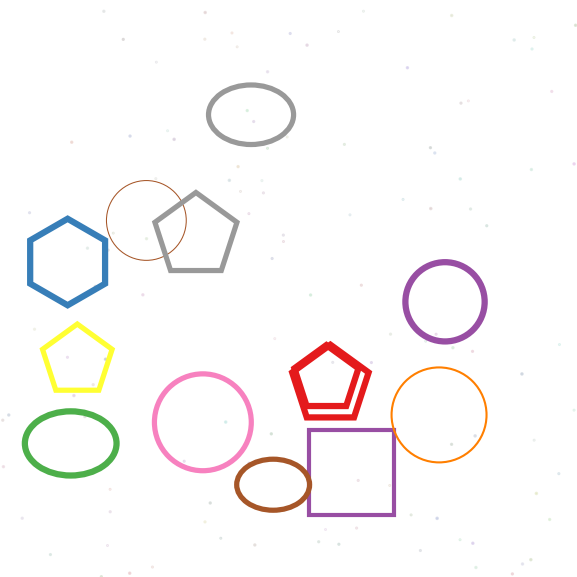[{"shape": "pentagon", "thickness": 3, "radius": 0.29, "center": [0.565, 0.343]}, {"shape": "pentagon", "thickness": 3, "radius": 0.35, "center": [0.572, 0.333]}, {"shape": "hexagon", "thickness": 3, "radius": 0.37, "center": [0.117, 0.545]}, {"shape": "oval", "thickness": 3, "radius": 0.4, "center": [0.122, 0.231]}, {"shape": "square", "thickness": 2, "radius": 0.37, "center": [0.608, 0.181]}, {"shape": "circle", "thickness": 3, "radius": 0.34, "center": [0.771, 0.477]}, {"shape": "circle", "thickness": 1, "radius": 0.41, "center": [0.76, 0.281]}, {"shape": "pentagon", "thickness": 2.5, "radius": 0.32, "center": [0.134, 0.375]}, {"shape": "circle", "thickness": 0.5, "radius": 0.35, "center": [0.253, 0.617]}, {"shape": "oval", "thickness": 2.5, "radius": 0.32, "center": [0.473, 0.16]}, {"shape": "circle", "thickness": 2.5, "radius": 0.42, "center": [0.351, 0.268]}, {"shape": "pentagon", "thickness": 2.5, "radius": 0.37, "center": [0.339, 0.591]}, {"shape": "oval", "thickness": 2.5, "radius": 0.37, "center": [0.435, 0.8]}]